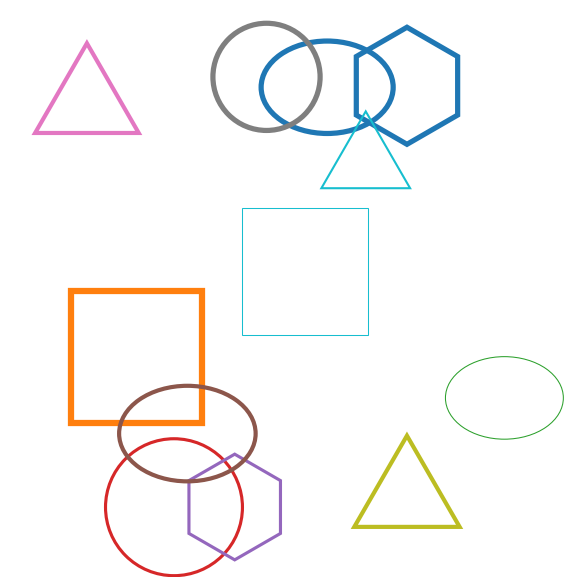[{"shape": "oval", "thickness": 2.5, "radius": 0.57, "center": [0.566, 0.848]}, {"shape": "hexagon", "thickness": 2.5, "radius": 0.51, "center": [0.705, 0.851]}, {"shape": "square", "thickness": 3, "radius": 0.57, "center": [0.237, 0.381]}, {"shape": "oval", "thickness": 0.5, "radius": 0.51, "center": [0.873, 0.31]}, {"shape": "circle", "thickness": 1.5, "radius": 0.59, "center": [0.301, 0.121]}, {"shape": "hexagon", "thickness": 1.5, "radius": 0.46, "center": [0.406, 0.121]}, {"shape": "oval", "thickness": 2, "radius": 0.59, "center": [0.324, 0.248]}, {"shape": "triangle", "thickness": 2, "radius": 0.52, "center": [0.15, 0.821]}, {"shape": "circle", "thickness": 2.5, "radius": 0.46, "center": [0.461, 0.866]}, {"shape": "triangle", "thickness": 2, "radius": 0.53, "center": [0.705, 0.139]}, {"shape": "square", "thickness": 0.5, "radius": 0.55, "center": [0.528, 0.529]}, {"shape": "triangle", "thickness": 1, "radius": 0.44, "center": [0.633, 0.718]}]